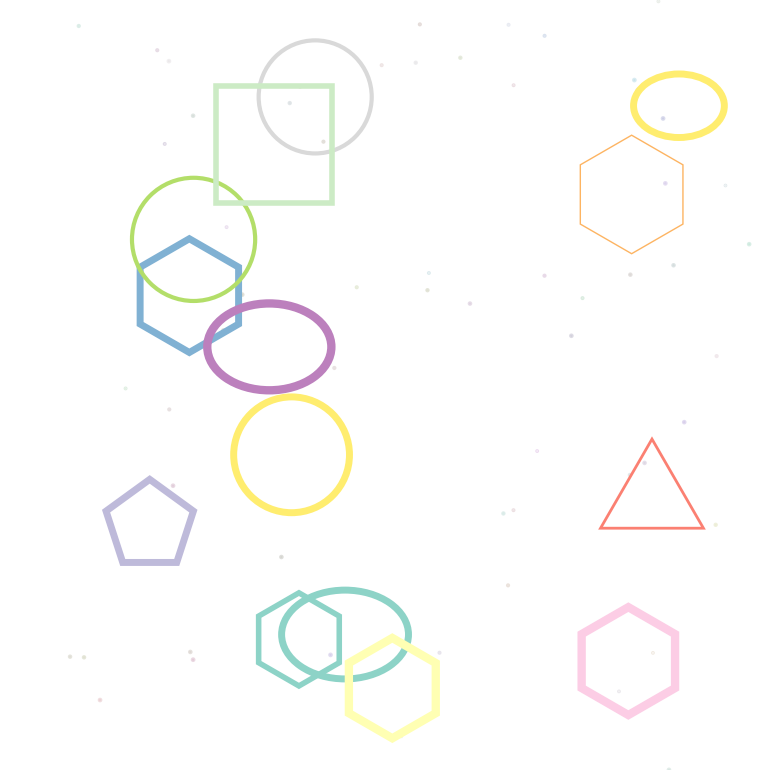[{"shape": "hexagon", "thickness": 2, "radius": 0.3, "center": [0.388, 0.17]}, {"shape": "oval", "thickness": 2.5, "radius": 0.41, "center": [0.448, 0.176]}, {"shape": "hexagon", "thickness": 3, "radius": 0.33, "center": [0.51, 0.106]}, {"shape": "pentagon", "thickness": 2.5, "radius": 0.3, "center": [0.194, 0.318]}, {"shape": "triangle", "thickness": 1, "radius": 0.39, "center": [0.847, 0.353]}, {"shape": "hexagon", "thickness": 2.5, "radius": 0.37, "center": [0.246, 0.616]}, {"shape": "hexagon", "thickness": 0.5, "radius": 0.38, "center": [0.82, 0.747]}, {"shape": "circle", "thickness": 1.5, "radius": 0.4, "center": [0.251, 0.689]}, {"shape": "hexagon", "thickness": 3, "radius": 0.35, "center": [0.816, 0.141]}, {"shape": "circle", "thickness": 1.5, "radius": 0.37, "center": [0.409, 0.874]}, {"shape": "oval", "thickness": 3, "radius": 0.4, "center": [0.35, 0.55]}, {"shape": "square", "thickness": 2, "radius": 0.38, "center": [0.356, 0.812]}, {"shape": "circle", "thickness": 2.5, "radius": 0.38, "center": [0.379, 0.409]}, {"shape": "oval", "thickness": 2.5, "radius": 0.29, "center": [0.882, 0.863]}]